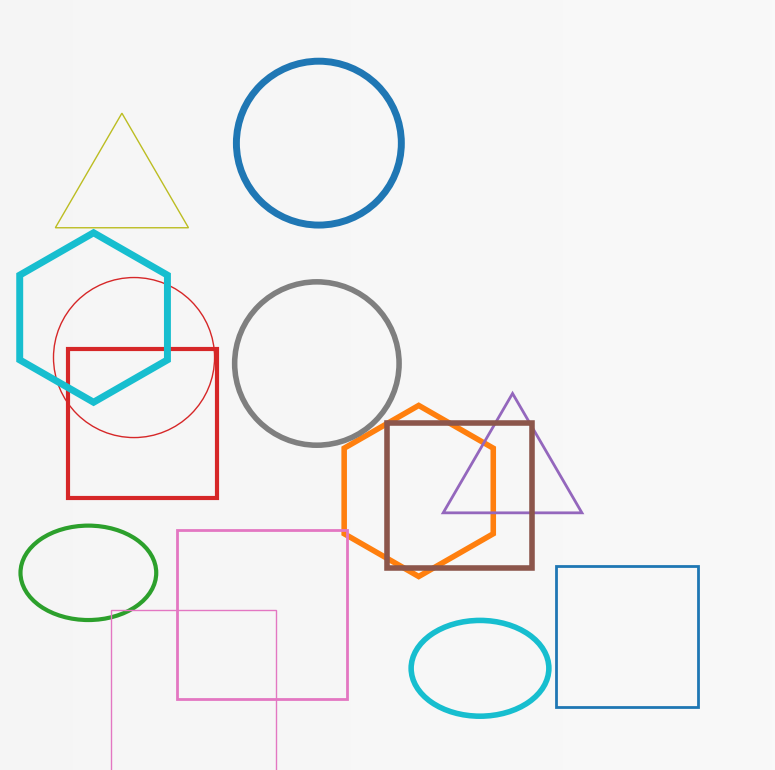[{"shape": "circle", "thickness": 2.5, "radius": 0.53, "center": [0.411, 0.814]}, {"shape": "square", "thickness": 1, "radius": 0.46, "center": [0.809, 0.174]}, {"shape": "hexagon", "thickness": 2, "radius": 0.56, "center": [0.54, 0.362]}, {"shape": "oval", "thickness": 1.5, "radius": 0.44, "center": [0.114, 0.256]}, {"shape": "square", "thickness": 1.5, "radius": 0.48, "center": [0.184, 0.45]}, {"shape": "circle", "thickness": 0.5, "radius": 0.52, "center": [0.173, 0.536]}, {"shape": "triangle", "thickness": 1, "radius": 0.52, "center": [0.661, 0.386]}, {"shape": "square", "thickness": 2, "radius": 0.47, "center": [0.593, 0.356]}, {"shape": "square", "thickness": 1, "radius": 0.55, "center": [0.338, 0.202]}, {"shape": "square", "thickness": 0.5, "radius": 0.53, "center": [0.249, 0.101]}, {"shape": "circle", "thickness": 2, "radius": 0.53, "center": [0.409, 0.528]}, {"shape": "triangle", "thickness": 0.5, "radius": 0.5, "center": [0.157, 0.754]}, {"shape": "oval", "thickness": 2, "radius": 0.44, "center": [0.619, 0.132]}, {"shape": "hexagon", "thickness": 2.5, "radius": 0.55, "center": [0.121, 0.588]}]